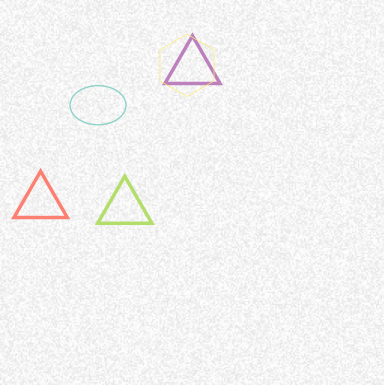[{"shape": "oval", "thickness": 1, "radius": 0.36, "center": [0.255, 0.727]}, {"shape": "triangle", "thickness": 2.5, "radius": 0.4, "center": [0.106, 0.475]}, {"shape": "triangle", "thickness": 2.5, "radius": 0.41, "center": [0.324, 0.461]}, {"shape": "triangle", "thickness": 2.5, "radius": 0.41, "center": [0.5, 0.824]}, {"shape": "hexagon", "thickness": 0.5, "radius": 0.41, "center": [0.486, 0.83]}]